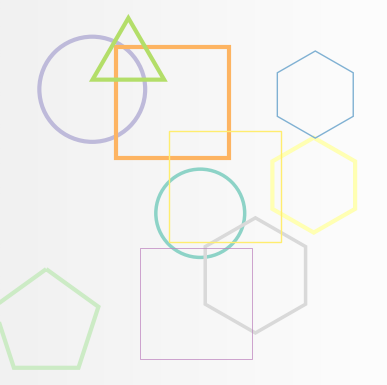[{"shape": "circle", "thickness": 2.5, "radius": 0.57, "center": [0.517, 0.446]}, {"shape": "hexagon", "thickness": 3, "radius": 0.62, "center": [0.81, 0.519]}, {"shape": "circle", "thickness": 3, "radius": 0.68, "center": [0.238, 0.768]}, {"shape": "hexagon", "thickness": 1, "radius": 0.57, "center": [0.814, 0.754]}, {"shape": "square", "thickness": 3, "radius": 0.73, "center": [0.445, 0.734]}, {"shape": "triangle", "thickness": 3, "radius": 0.53, "center": [0.331, 0.846]}, {"shape": "hexagon", "thickness": 2.5, "radius": 0.75, "center": [0.659, 0.285]}, {"shape": "square", "thickness": 0.5, "radius": 0.72, "center": [0.506, 0.211]}, {"shape": "pentagon", "thickness": 3, "radius": 0.71, "center": [0.119, 0.159]}, {"shape": "square", "thickness": 1, "radius": 0.72, "center": [0.581, 0.515]}]